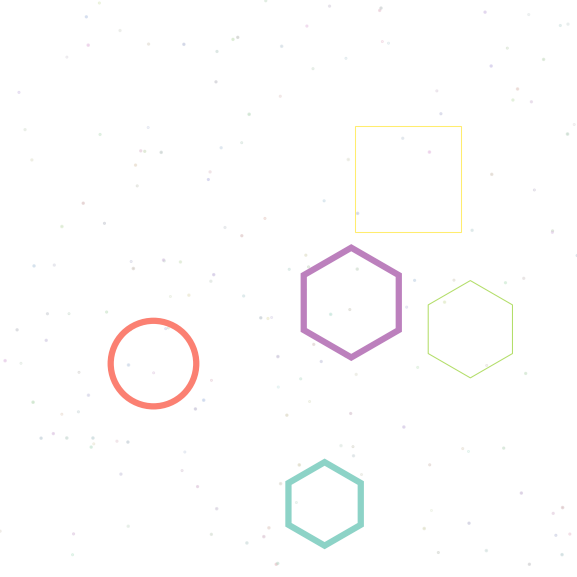[{"shape": "hexagon", "thickness": 3, "radius": 0.36, "center": [0.562, 0.127]}, {"shape": "circle", "thickness": 3, "radius": 0.37, "center": [0.266, 0.37]}, {"shape": "hexagon", "thickness": 0.5, "radius": 0.42, "center": [0.814, 0.429]}, {"shape": "hexagon", "thickness": 3, "radius": 0.48, "center": [0.608, 0.475]}, {"shape": "square", "thickness": 0.5, "radius": 0.46, "center": [0.706, 0.69]}]